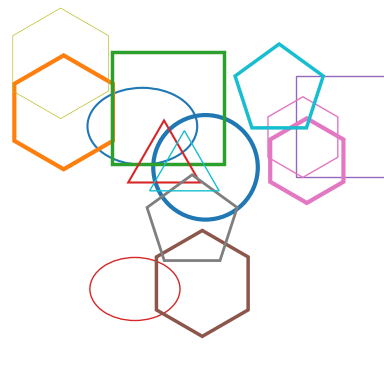[{"shape": "oval", "thickness": 1.5, "radius": 0.71, "center": [0.37, 0.672]}, {"shape": "circle", "thickness": 3, "radius": 0.68, "center": [0.534, 0.565]}, {"shape": "hexagon", "thickness": 3, "radius": 0.74, "center": [0.165, 0.708]}, {"shape": "square", "thickness": 2.5, "radius": 0.73, "center": [0.436, 0.719]}, {"shape": "triangle", "thickness": 1.5, "radius": 0.54, "center": [0.426, 0.58]}, {"shape": "oval", "thickness": 1, "radius": 0.58, "center": [0.351, 0.249]}, {"shape": "square", "thickness": 1, "radius": 0.65, "center": [0.899, 0.671]}, {"shape": "hexagon", "thickness": 2.5, "radius": 0.69, "center": [0.525, 0.264]}, {"shape": "hexagon", "thickness": 1, "radius": 0.52, "center": [0.787, 0.644]}, {"shape": "hexagon", "thickness": 3, "radius": 0.55, "center": [0.797, 0.583]}, {"shape": "pentagon", "thickness": 2, "radius": 0.62, "center": [0.499, 0.423]}, {"shape": "hexagon", "thickness": 0.5, "radius": 0.72, "center": [0.158, 0.835]}, {"shape": "triangle", "thickness": 1, "radius": 0.52, "center": [0.479, 0.556]}, {"shape": "pentagon", "thickness": 2.5, "radius": 0.6, "center": [0.725, 0.765]}]